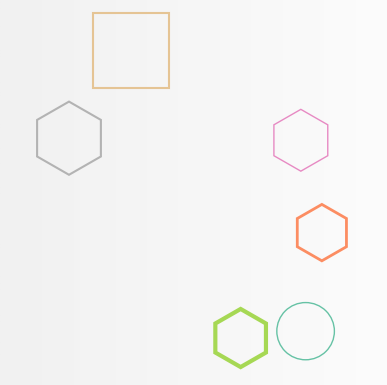[{"shape": "circle", "thickness": 1, "radius": 0.37, "center": [0.789, 0.14]}, {"shape": "hexagon", "thickness": 2, "radius": 0.37, "center": [0.831, 0.396]}, {"shape": "hexagon", "thickness": 1, "radius": 0.4, "center": [0.776, 0.636]}, {"shape": "hexagon", "thickness": 3, "radius": 0.38, "center": [0.621, 0.122]}, {"shape": "square", "thickness": 1.5, "radius": 0.49, "center": [0.338, 0.868]}, {"shape": "hexagon", "thickness": 1.5, "radius": 0.48, "center": [0.178, 0.641]}]